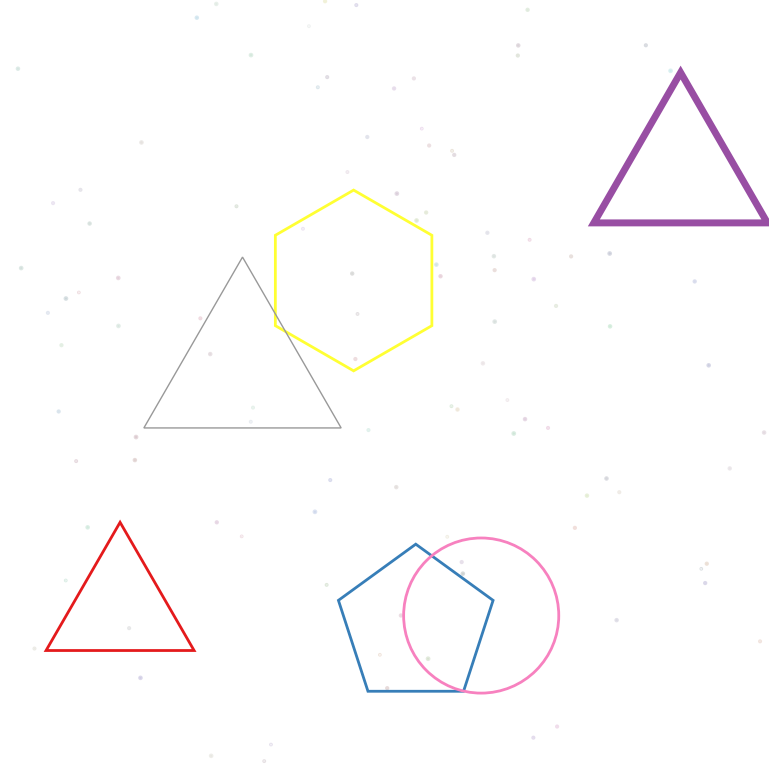[{"shape": "triangle", "thickness": 1, "radius": 0.55, "center": [0.156, 0.211]}, {"shape": "pentagon", "thickness": 1, "radius": 0.53, "center": [0.54, 0.188]}, {"shape": "triangle", "thickness": 2.5, "radius": 0.65, "center": [0.884, 0.776]}, {"shape": "hexagon", "thickness": 1, "radius": 0.59, "center": [0.459, 0.636]}, {"shape": "circle", "thickness": 1, "radius": 0.5, "center": [0.625, 0.201]}, {"shape": "triangle", "thickness": 0.5, "radius": 0.74, "center": [0.315, 0.518]}]